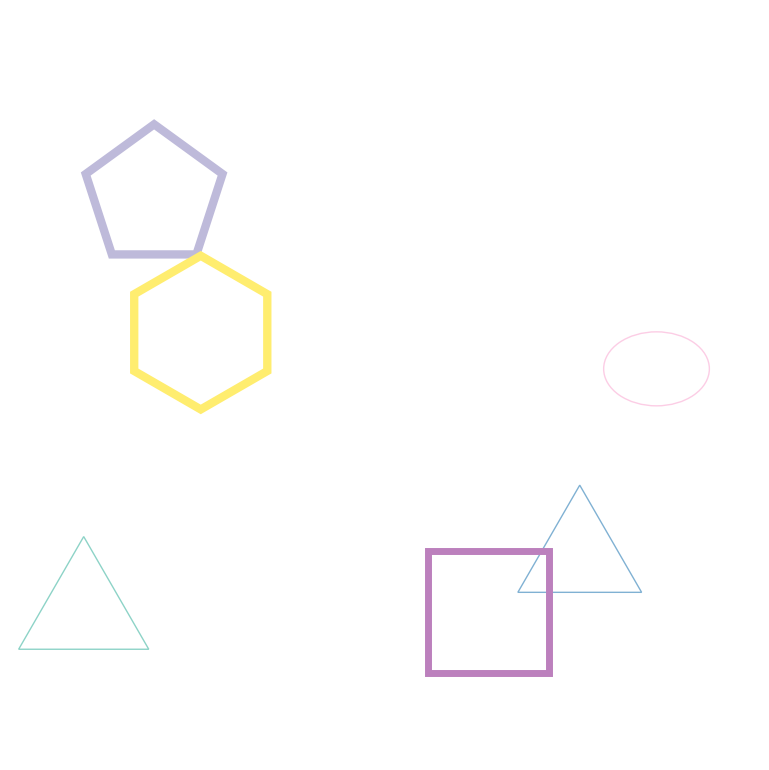[{"shape": "triangle", "thickness": 0.5, "radius": 0.49, "center": [0.109, 0.206]}, {"shape": "pentagon", "thickness": 3, "radius": 0.47, "center": [0.2, 0.745]}, {"shape": "triangle", "thickness": 0.5, "radius": 0.46, "center": [0.753, 0.277]}, {"shape": "oval", "thickness": 0.5, "radius": 0.34, "center": [0.853, 0.521]}, {"shape": "square", "thickness": 2.5, "radius": 0.4, "center": [0.634, 0.206]}, {"shape": "hexagon", "thickness": 3, "radius": 0.5, "center": [0.261, 0.568]}]